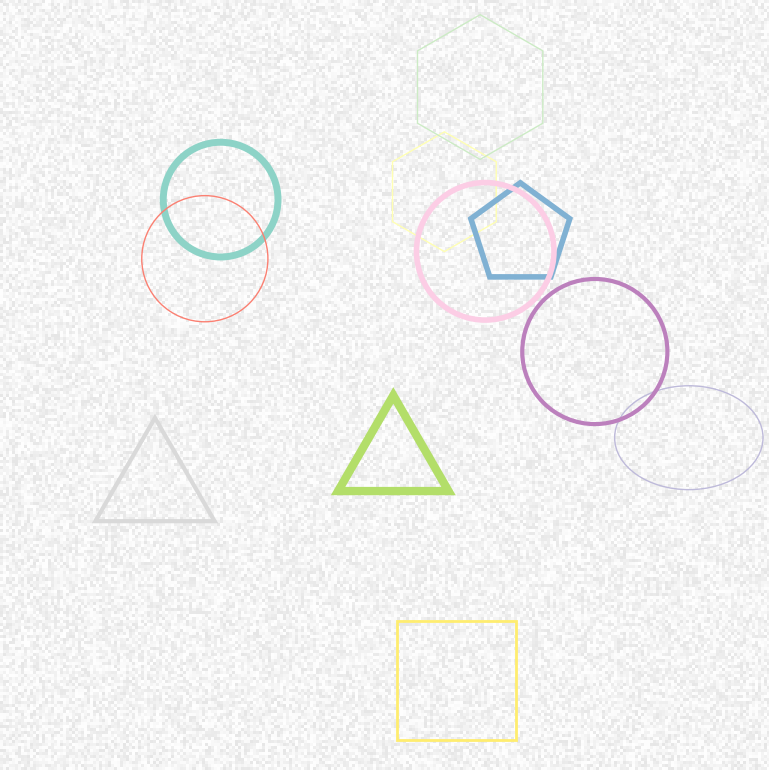[{"shape": "circle", "thickness": 2.5, "radius": 0.37, "center": [0.287, 0.741]}, {"shape": "hexagon", "thickness": 0.5, "radius": 0.39, "center": [0.577, 0.751]}, {"shape": "oval", "thickness": 0.5, "radius": 0.48, "center": [0.895, 0.432]}, {"shape": "circle", "thickness": 0.5, "radius": 0.41, "center": [0.266, 0.664]}, {"shape": "pentagon", "thickness": 2, "radius": 0.34, "center": [0.676, 0.695]}, {"shape": "triangle", "thickness": 3, "radius": 0.41, "center": [0.511, 0.404]}, {"shape": "circle", "thickness": 2, "radius": 0.45, "center": [0.63, 0.674]}, {"shape": "triangle", "thickness": 1.5, "radius": 0.45, "center": [0.201, 0.368]}, {"shape": "circle", "thickness": 1.5, "radius": 0.47, "center": [0.773, 0.543]}, {"shape": "hexagon", "thickness": 0.5, "radius": 0.47, "center": [0.624, 0.887]}, {"shape": "square", "thickness": 1, "radius": 0.39, "center": [0.593, 0.117]}]